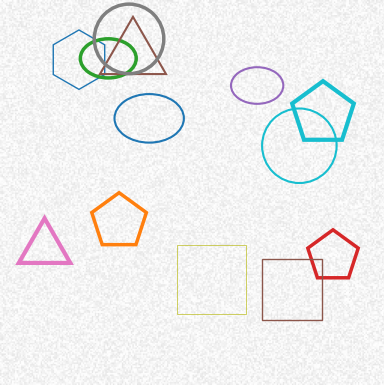[{"shape": "hexagon", "thickness": 1, "radius": 0.39, "center": [0.205, 0.845]}, {"shape": "oval", "thickness": 1.5, "radius": 0.45, "center": [0.388, 0.693]}, {"shape": "pentagon", "thickness": 2.5, "radius": 0.37, "center": [0.309, 0.425]}, {"shape": "oval", "thickness": 2.5, "radius": 0.36, "center": [0.281, 0.848]}, {"shape": "pentagon", "thickness": 2.5, "radius": 0.34, "center": [0.865, 0.334]}, {"shape": "oval", "thickness": 1.5, "radius": 0.34, "center": [0.668, 0.778]}, {"shape": "square", "thickness": 1, "radius": 0.39, "center": [0.758, 0.248]}, {"shape": "triangle", "thickness": 1.5, "radius": 0.5, "center": [0.345, 0.857]}, {"shape": "triangle", "thickness": 3, "radius": 0.39, "center": [0.116, 0.356]}, {"shape": "circle", "thickness": 2.5, "radius": 0.45, "center": [0.335, 0.899]}, {"shape": "square", "thickness": 0.5, "radius": 0.45, "center": [0.55, 0.274]}, {"shape": "pentagon", "thickness": 3, "radius": 0.42, "center": [0.839, 0.705]}, {"shape": "circle", "thickness": 1.5, "radius": 0.48, "center": [0.778, 0.621]}]